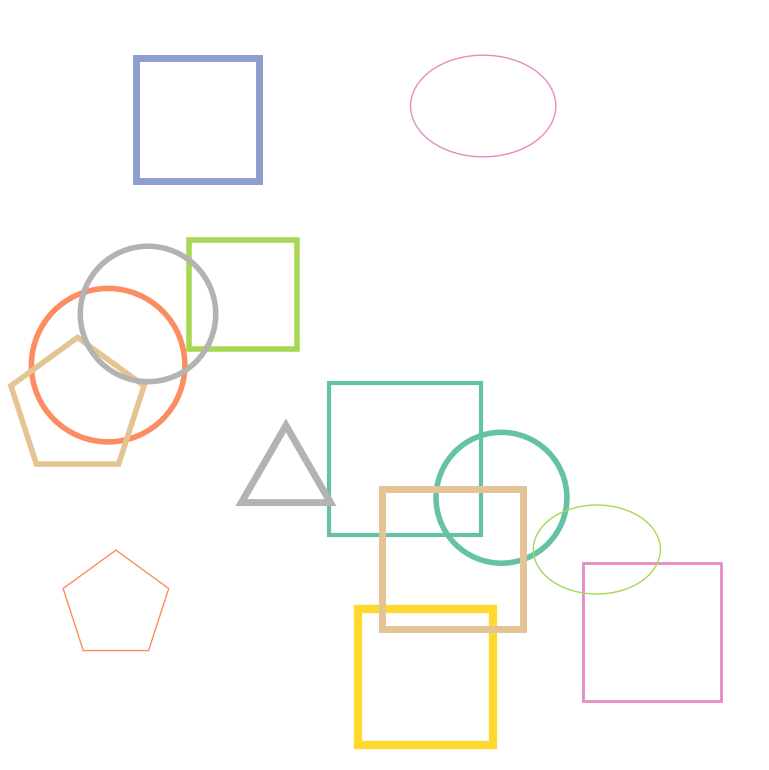[{"shape": "circle", "thickness": 2, "radius": 0.42, "center": [0.651, 0.354]}, {"shape": "square", "thickness": 1.5, "radius": 0.49, "center": [0.526, 0.404]}, {"shape": "pentagon", "thickness": 0.5, "radius": 0.36, "center": [0.151, 0.213]}, {"shape": "circle", "thickness": 2, "radius": 0.5, "center": [0.14, 0.526]}, {"shape": "square", "thickness": 2.5, "radius": 0.4, "center": [0.256, 0.845]}, {"shape": "square", "thickness": 1, "radius": 0.45, "center": [0.846, 0.179]}, {"shape": "oval", "thickness": 0.5, "radius": 0.47, "center": [0.628, 0.862]}, {"shape": "square", "thickness": 2, "radius": 0.35, "center": [0.316, 0.618]}, {"shape": "oval", "thickness": 0.5, "radius": 0.41, "center": [0.775, 0.286]}, {"shape": "square", "thickness": 3, "radius": 0.44, "center": [0.553, 0.121]}, {"shape": "square", "thickness": 2.5, "radius": 0.46, "center": [0.587, 0.274]}, {"shape": "pentagon", "thickness": 2, "radius": 0.45, "center": [0.101, 0.471]}, {"shape": "circle", "thickness": 2, "radius": 0.44, "center": [0.192, 0.592]}, {"shape": "triangle", "thickness": 2.5, "radius": 0.33, "center": [0.371, 0.381]}]